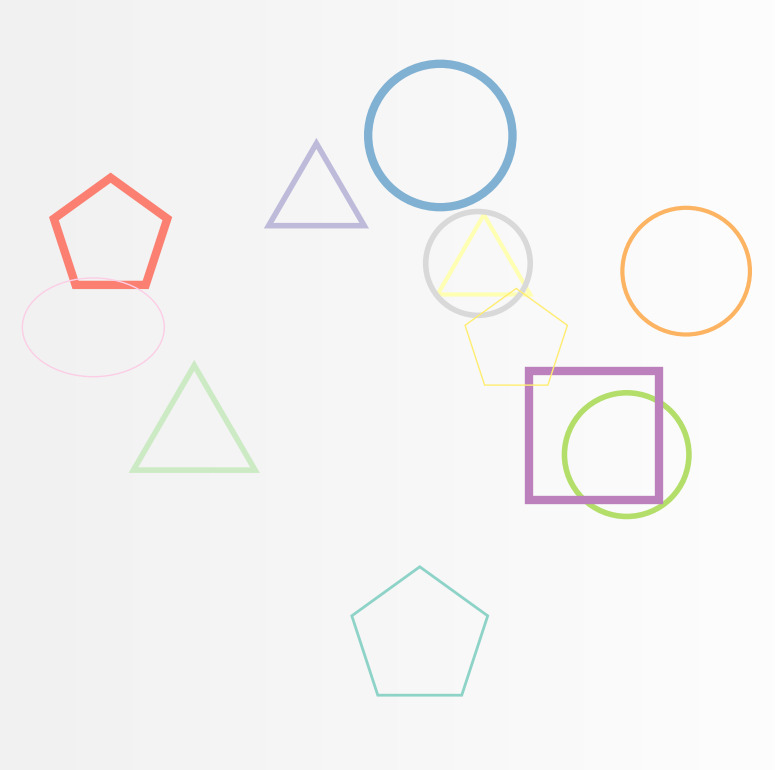[{"shape": "pentagon", "thickness": 1, "radius": 0.46, "center": [0.542, 0.172]}, {"shape": "triangle", "thickness": 1.5, "radius": 0.35, "center": [0.624, 0.652]}, {"shape": "triangle", "thickness": 2, "radius": 0.36, "center": [0.408, 0.743]}, {"shape": "pentagon", "thickness": 3, "radius": 0.38, "center": [0.143, 0.692]}, {"shape": "circle", "thickness": 3, "radius": 0.47, "center": [0.568, 0.824]}, {"shape": "circle", "thickness": 1.5, "radius": 0.41, "center": [0.885, 0.648]}, {"shape": "circle", "thickness": 2, "radius": 0.4, "center": [0.809, 0.41]}, {"shape": "oval", "thickness": 0.5, "radius": 0.46, "center": [0.12, 0.575]}, {"shape": "circle", "thickness": 2, "radius": 0.34, "center": [0.617, 0.658]}, {"shape": "square", "thickness": 3, "radius": 0.42, "center": [0.766, 0.434]}, {"shape": "triangle", "thickness": 2, "radius": 0.45, "center": [0.251, 0.435]}, {"shape": "pentagon", "thickness": 0.5, "radius": 0.35, "center": [0.666, 0.556]}]